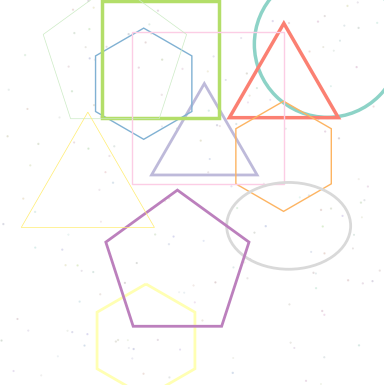[{"shape": "circle", "thickness": 2.5, "radius": 0.95, "center": [0.85, 0.885]}, {"shape": "hexagon", "thickness": 2, "radius": 0.73, "center": [0.379, 0.116]}, {"shape": "triangle", "thickness": 2, "radius": 0.79, "center": [0.531, 0.625]}, {"shape": "triangle", "thickness": 2.5, "radius": 0.82, "center": [0.737, 0.776]}, {"shape": "hexagon", "thickness": 1, "radius": 0.72, "center": [0.373, 0.783]}, {"shape": "hexagon", "thickness": 1, "radius": 0.72, "center": [0.737, 0.594]}, {"shape": "square", "thickness": 2.5, "radius": 0.76, "center": [0.416, 0.845]}, {"shape": "square", "thickness": 1, "radius": 0.98, "center": [0.54, 0.719]}, {"shape": "oval", "thickness": 2, "radius": 0.81, "center": [0.75, 0.413]}, {"shape": "pentagon", "thickness": 2, "radius": 0.98, "center": [0.461, 0.311]}, {"shape": "pentagon", "thickness": 0.5, "radius": 0.98, "center": [0.298, 0.85]}, {"shape": "triangle", "thickness": 0.5, "radius": 1.0, "center": [0.228, 0.509]}]